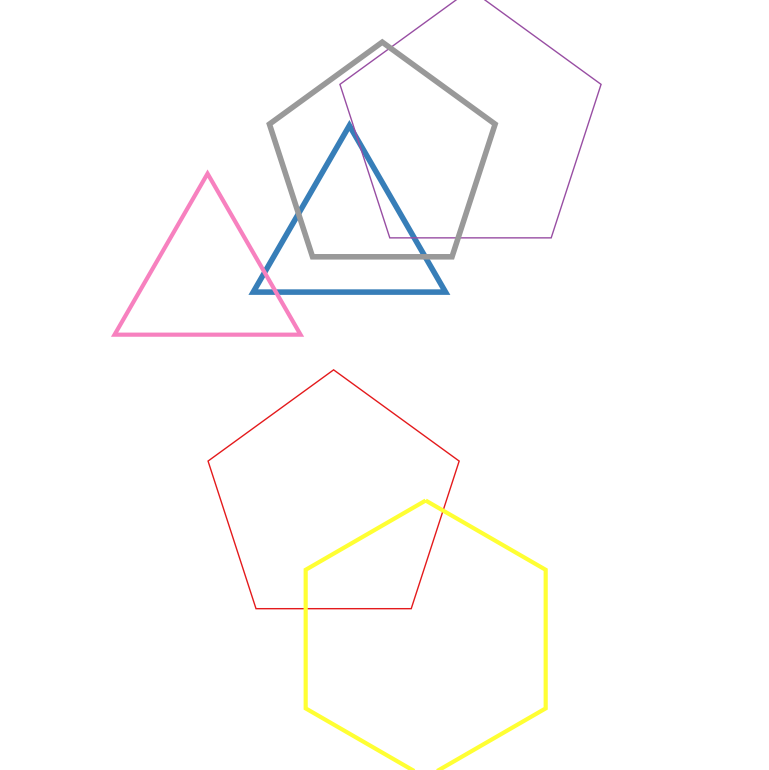[{"shape": "pentagon", "thickness": 0.5, "radius": 0.86, "center": [0.433, 0.348]}, {"shape": "triangle", "thickness": 2, "radius": 0.72, "center": [0.454, 0.693]}, {"shape": "pentagon", "thickness": 0.5, "radius": 0.89, "center": [0.611, 0.835]}, {"shape": "hexagon", "thickness": 1.5, "radius": 0.9, "center": [0.553, 0.17]}, {"shape": "triangle", "thickness": 1.5, "radius": 0.7, "center": [0.27, 0.635]}, {"shape": "pentagon", "thickness": 2, "radius": 0.77, "center": [0.496, 0.791]}]